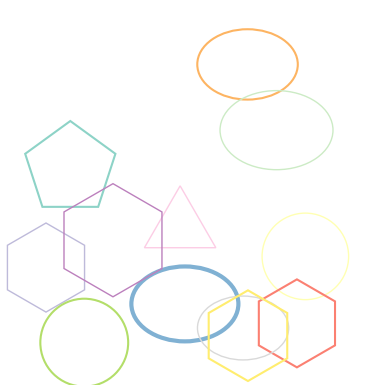[{"shape": "pentagon", "thickness": 1.5, "radius": 0.62, "center": [0.183, 0.562]}, {"shape": "circle", "thickness": 1, "radius": 0.56, "center": [0.793, 0.334]}, {"shape": "hexagon", "thickness": 1, "radius": 0.58, "center": [0.119, 0.305]}, {"shape": "hexagon", "thickness": 1.5, "radius": 0.57, "center": [0.771, 0.16]}, {"shape": "oval", "thickness": 3, "radius": 0.69, "center": [0.48, 0.211]}, {"shape": "oval", "thickness": 1.5, "radius": 0.65, "center": [0.643, 0.833]}, {"shape": "circle", "thickness": 1.5, "radius": 0.57, "center": [0.219, 0.11]}, {"shape": "triangle", "thickness": 1, "radius": 0.54, "center": [0.468, 0.41]}, {"shape": "oval", "thickness": 1, "radius": 0.59, "center": [0.631, 0.148]}, {"shape": "hexagon", "thickness": 1, "radius": 0.73, "center": [0.293, 0.376]}, {"shape": "oval", "thickness": 1, "radius": 0.73, "center": [0.718, 0.662]}, {"shape": "hexagon", "thickness": 1.5, "radius": 0.59, "center": [0.644, 0.128]}]